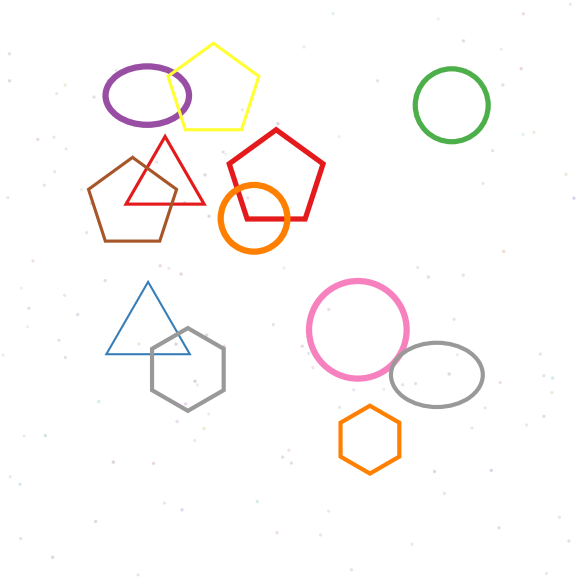[{"shape": "pentagon", "thickness": 2.5, "radius": 0.43, "center": [0.478, 0.689]}, {"shape": "triangle", "thickness": 1.5, "radius": 0.39, "center": [0.286, 0.685]}, {"shape": "triangle", "thickness": 1, "radius": 0.42, "center": [0.256, 0.428]}, {"shape": "circle", "thickness": 2.5, "radius": 0.32, "center": [0.782, 0.817]}, {"shape": "oval", "thickness": 3, "radius": 0.36, "center": [0.255, 0.834]}, {"shape": "hexagon", "thickness": 2, "radius": 0.29, "center": [0.641, 0.238]}, {"shape": "circle", "thickness": 3, "radius": 0.29, "center": [0.44, 0.621]}, {"shape": "pentagon", "thickness": 1.5, "radius": 0.41, "center": [0.37, 0.841]}, {"shape": "pentagon", "thickness": 1.5, "radius": 0.4, "center": [0.23, 0.646]}, {"shape": "circle", "thickness": 3, "radius": 0.42, "center": [0.62, 0.428]}, {"shape": "oval", "thickness": 2, "radius": 0.4, "center": [0.757, 0.35]}, {"shape": "hexagon", "thickness": 2, "radius": 0.36, "center": [0.325, 0.359]}]